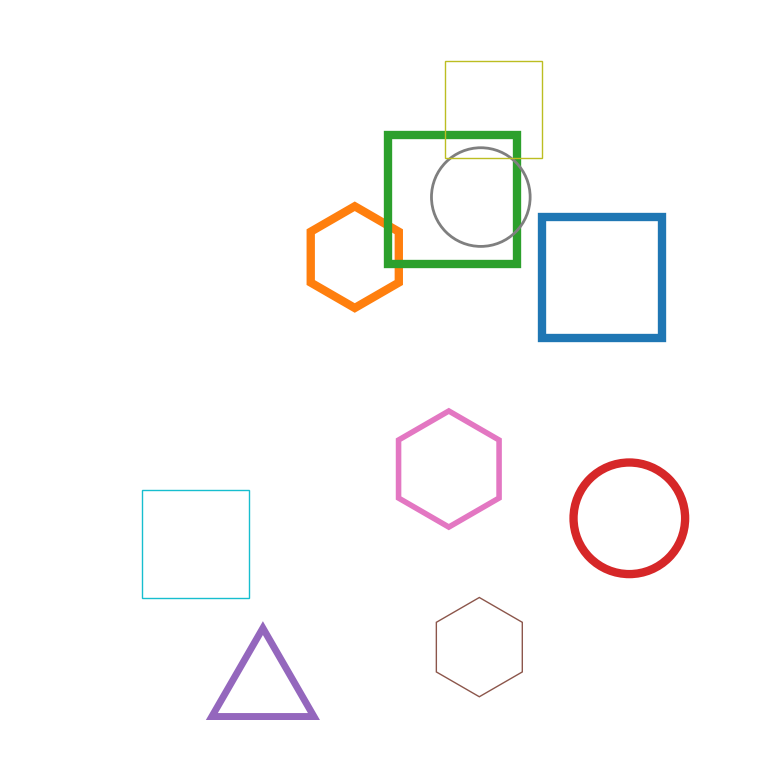[{"shape": "square", "thickness": 3, "radius": 0.39, "center": [0.781, 0.64]}, {"shape": "hexagon", "thickness": 3, "radius": 0.33, "center": [0.461, 0.666]}, {"shape": "square", "thickness": 3, "radius": 0.42, "center": [0.587, 0.741]}, {"shape": "circle", "thickness": 3, "radius": 0.36, "center": [0.817, 0.327]}, {"shape": "triangle", "thickness": 2.5, "radius": 0.38, "center": [0.341, 0.108]}, {"shape": "hexagon", "thickness": 0.5, "radius": 0.32, "center": [0.622, 0.16]}, {"shape": "hexagon", "thickness": 2, "radius": 0.38, "center": [0.583, 0.391]}, {"shape": "circle", "thickness": 1, "radius": 0.32, "center": [0.624, 0.744]}, {"shape": "square", "thickness": 0.5, "radius": 0.31, "center": [0.641, 0.858]}, {"shape": "square", "thickness": 0.5, "radius": 0.35, "center": [0.254, 0.294]}]